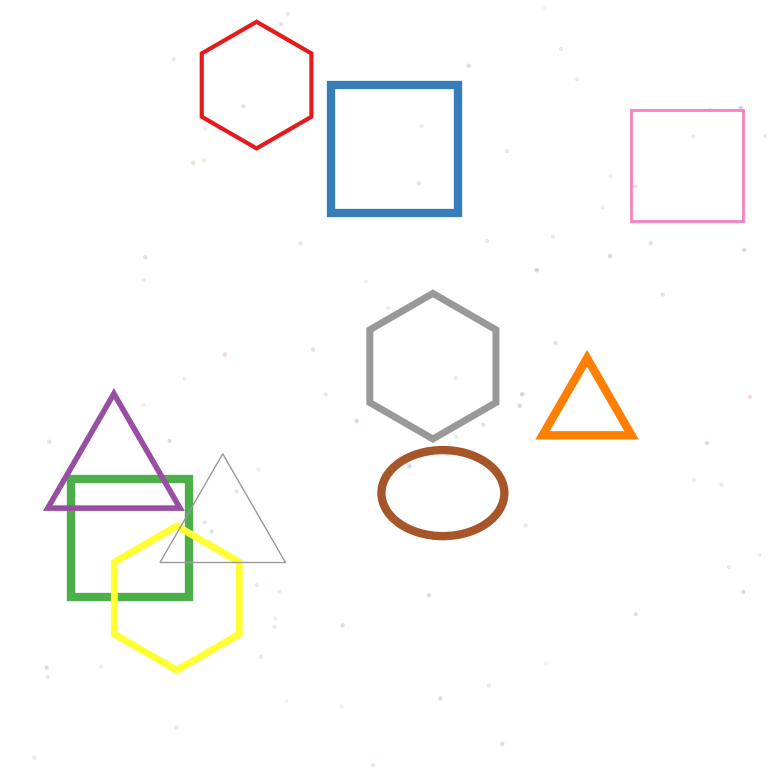[{"shape": "hexagon", "thickness": 1.5, "radius": 0.41, "center": [0.333, 0.889]}, {"shape": "square", "thickness": 3, "radius": 0.41, "center": [0.512, 0.807]}, {"shape": "square", "thickness": 3, "radius": 0.38, "center": [0.169, 0.301]}, {"shape": "triangle", "thickness": 2, "radius": 0.5, "center": [0.148, 0.39]}, {"shape": "triangle", "thickness": 3, "radius": 0.33, "center": [0.762, 0.468]}, {"shape": "hexagon", "thickness": 2.5, "radius": 0.47, "center": [0.23, 0.223]}, {"shape": "oval", "thickness": 3, "radius": 0.4, "center": [0.575, 0.36]}, {"shape": "square", "thickness": 1, "radius": 0.36, "center": [0.893, 0.785]}, {"shape": "hexagon", "thickness": 2.5, "radius": 0.47, "center": [0.562, 0.524]}, {"shape": "triangle", "thickness": 0.5, "radius": 0.47, "center": [0.289, 0.317]}]